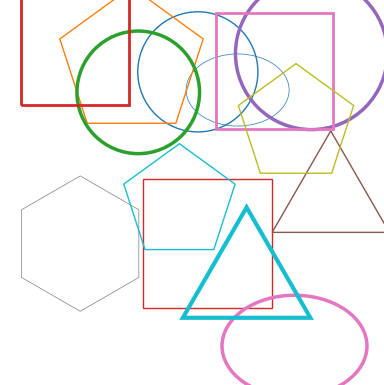[{"shape": "oval", "thickness": 0.5, "radius": 0.67, "center": [0.617, 0.766]}, {"shape": "circle", "thickness": 1, "radius": 0.78, "center": [0.514, 0.813]}, {"shape": "pentagon", "thickness": 1, "radius": 0.98, "center": [0.342, 0.838]}, {"shape": "circle", "thickness": 2.5, "radius": 0.8, "center": [0.359, 0.76]}, {"shape": "square", "thickness": 2, "radius": 0.71, "center": [0.195, 0.869]}, {"shape": "square", "thickness": 1, "radius": 0.84, "center": [0.539, 0.367]}, {"shape": "circle", "thickness": 2.5, "radius": 0.99, "center": [0.809, 0.861]}, {"shape": "triangle", "thickness": 1, "radius": 0.88, "center": [0.859, 0.484]}, {"shape": "square", "thickness": 2, "radius": 0.76, "center": [0.713, 0.816]}, {"shape": "oval", "thickness": 2.5, "radius": 0.94, "center": [0.765, 0.101]}, {"shape": "hexagon", "thickness": 0.5, "radius": 0.88, "center": [0.208, 0.367]}, {"shape": "pentagon", "thickness": 1, "radius": 0.79, "center": [0.769, 0.677]}, {"shape": "triangle", "thickness": 3, "radius": 0.96, "center": [0.641, 0.27]}, {"shape": "pentagon", "thickness": 1, "radius": 0.76, "center": [0.466, 0.475]}]